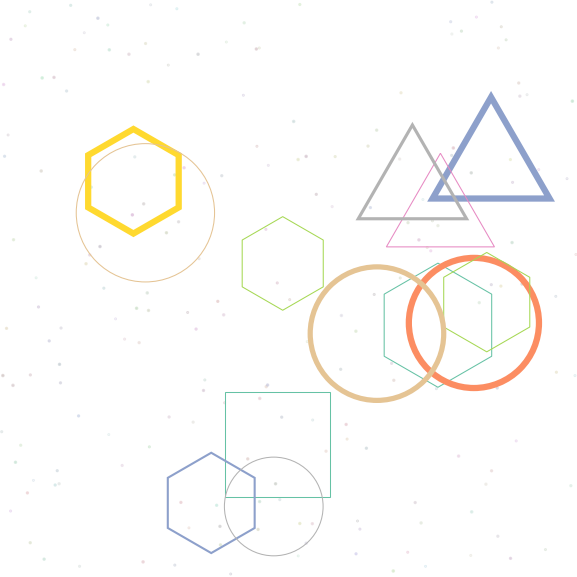[{"shape": "hexagon", "thickness": 0.5, "radius": 0.54, "center": [0.758, 0.436]}, {"shape": "square", "thickness": 0.5, "radius": 0.45, "center": [0.48, 0.229]}, {"shape": "circle", "thickness": 3, "radius": 0.56, "center": [0.821, 0.44]}, {"shape": "triangle", "thickness": 3, "radius": 0.58, "center": [0.85, 0.714]}, {"shape": "hexagon", "thickness": 1, "radius": 0.43, "center": [0.366, 0.128]}, {"shape": "triangle", "thickness": 0.5, "radius": 0.54, "center": [0.763, 0.626]}, {"shape": "hexagon", "thickness": 0.5, "radius": 0.41, "center": [0.49, 0.543]}, {"shape": "hexagon", "thickness": 0.5, "radius": 0.43, "center": [0.843, 0.476]}, {"shape": "hexagon", "thickness": 3, "radius": 0.45, "center": [0.231, 0.685]}, {"shape": "circle", "thickness": 2.5, "radius": 0.58, "center": [0.653, 0.421]}, {"shape": "circle", "thickness": 0.5, "radius": 0.6, "center": [0.252, 0.631]}, {"shape": "circle", "thickness": 0.5, "radius": 0.43, "center": [0.474, 0.122]}, {"shape": "triangle", "thickness": 1.5, "radius": 0.54, "center": [0.714, 0.674]}]